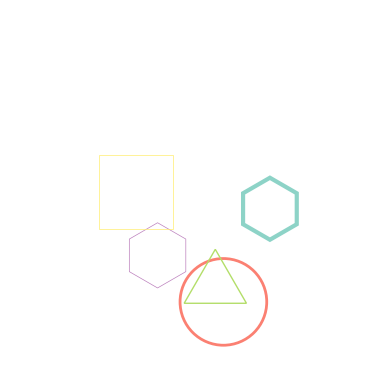[{"shape": "hexagon", "thickness": 3, "radius": 0.4, "center": [0.701, 0.458]}, {"shape": "circle", "thickness": 2, "radius": 0.56, "center": [0.58, 0.216]}, {"shape": "triangle", "thickness": 1, "radius": 0.47, "center": [0.559, 0.259]}, {"shape": "hexagon", "thickness": 0.5, "radius": 0.42, "center": [0.409, 0.337]}, {"shape": "square", "thickness": 0.5, "radius": 0.48, "center": [0.353, 0.502]}]